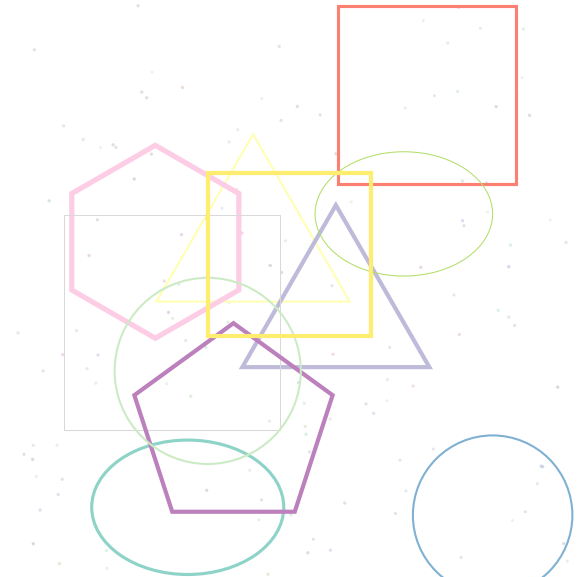[{"shape": "oval", "thickness": 1.5, "radius": 0.83, "center": [0.325, 0.121]}, {"shape": "triangle", "thickness": 1, "radius": 0.97, "center": [0.438, 0.573]}, {"shape": "triangle", "thickness": 2, "radius": 0.93, "center": [0.582, 0.457]}, {"shape": "square", "thickness": 1.5, "radius": 0.77, "center": [0.739, 0.834]}, {"shape": "circle", "thickness": 1, "radius": 0.69, "center": [0.853, 0.107]}, {"shape": "oval", "thickness": 0.5, "radius": 0.77, "center": [0.699, 0.629]}, {"shape": "hexagon", "thickness": 2.5, "radius": 0.84, "center": [0.269, 0.58]}, {"shape": "square", "thickness": 0.5, "radius": 0.93, "center": [0.297, 0.441]}, {"shape": "pentagon", "thickness": 2, "radius": 0.9, "center": [0.404, 0.259]}, {"shape": "circle", "thickness": 1, "radius": 0.81, "center": [0.36, 0.357]}, {"shape": "square", "thickness": 2, "radius": 0.7, "center": [0.501, 0.559]}]